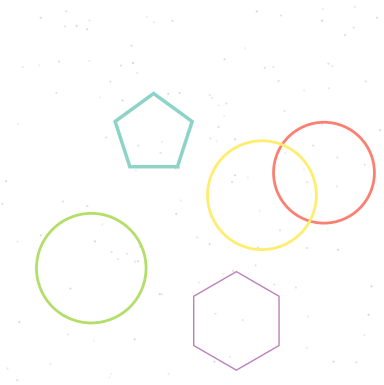[{"shape": "pentagon", "thickness": 2.5, "radius": 0.53, "center": [0.399, 0.652]}, {"shape": "circle", "thickness": 2, "radius": 0.65, "center": [0.841, 0.551]}, {"shape": "circle", "thickness": 2, "radius": 0.71, "center": [0.237, 0.303]}, {"shape": "hexagon", "thickness": 1, "radius": 0.64, "center": [0.614, 0.167]}, {"shape": "circle", "thickness": 2, "radius": 0.71, "center": [0.68, 0.493]}]